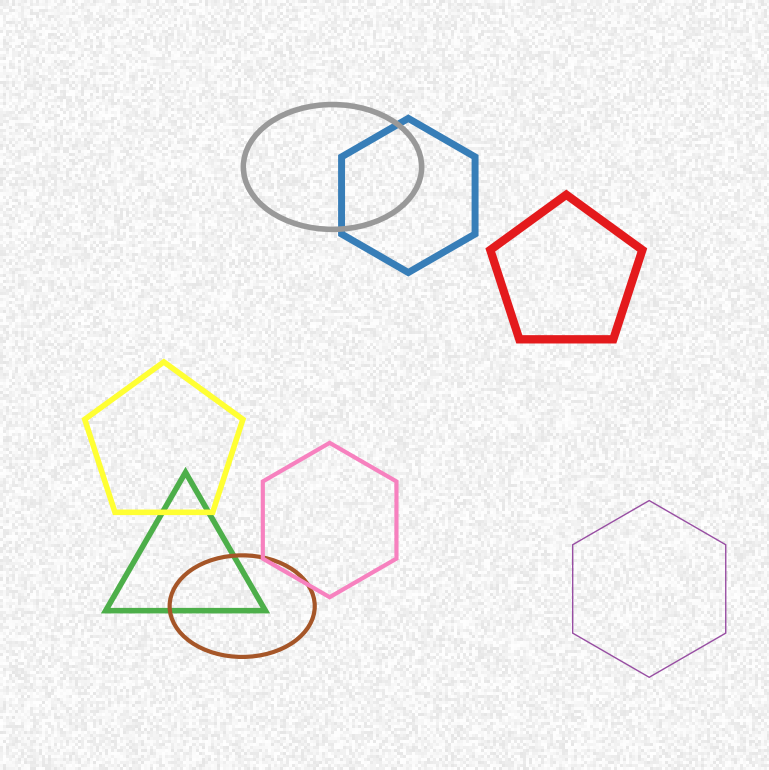[{"shape": "pentagon", "thickness": 3, "radius": 0.52, "center": [0.735, 0.643]}, {"shape": "hexagon", "thickness": 2.5, "radius": 0.5, "center": [0.53, 0.746]}, {"shape": "triangle", "thickness": 2, "radius": 0.6, "center": [0.241, 0.267]}, {"shape": "hexagon", "thickness": 0.5, "radius": 0.57, "center": [0.843, 0.235]}, {"shape": "pentagon", "thickness": 2, "radius": 0.54, "center": [0.213, 0.422]}, {"shape": "oval", "thickness": 1.5, "radius": 0.47, "center": [0.315, 0.213]}, {"shape": "hexagon", "thickness": 1.5, "radius": 0.5, "center": [0.428, 0.325]}, {"shape": "oval", "thickness": 2, "radius": 0.58, "center": [0.432, 0.783]}]